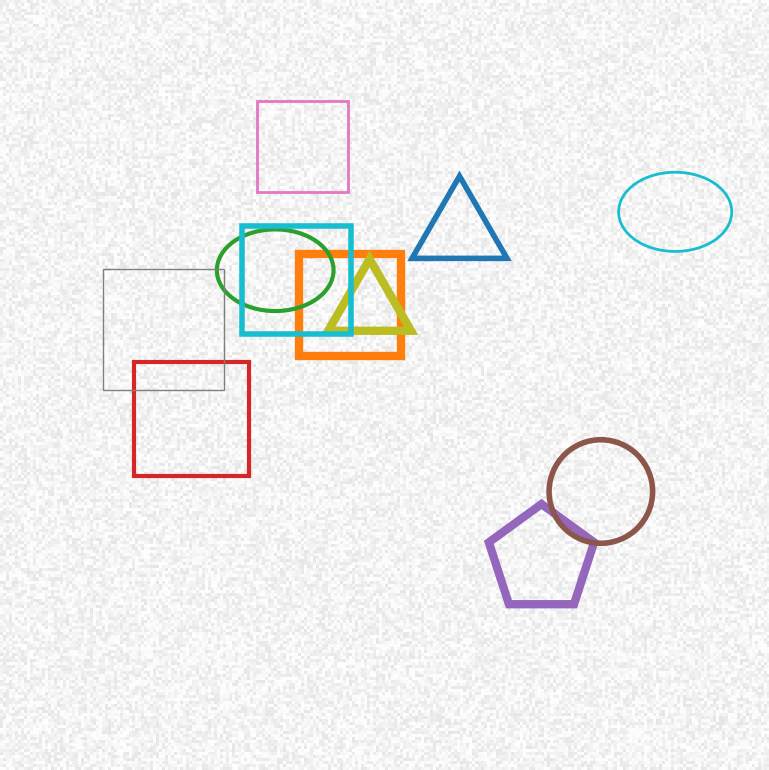[{"shape": "triangle", "thickness": 2, "radius": 0.36, "center": [0.597, 0.7]}, {"shape": "square", "thickness": 3, "radius": 0.33, "center": [0.455, 0.603]}, {"shape": "oval", "thickness": 1.5, "radius": 0.38, "center": [0.357, 0.649]}, {"shape": "square", "thickness": 1.5, "radius": 0.37, "center": [0.249, 0.456]}, {"shape": "pentagon", "thickness": 3, "radius": 0.36, "center": [0.703, 0.273]}, {"shape": "circle", "thickness": 2, "radius": 0.34, "center": [0.78, 0.362]}, {"shape": "square", "thickness": 1, "radius": 0.29, "center": [0.393, 0.809]}, {"shape": "square", "thickness": 0.5, "radius": 0.39, "center": [0.212, 0.572]}, {"shape": "triangle", "thickness": 3, "radius": 0.31, "center": [0.48, 0.601]}, {"shape": "oval", "thickness": 1, "radius": 0.37, "center": [0.877, 0.725]}, {"shape": "square", "thickness": 2, "radius": 0.35, "center": [0.385, 0.637]}]